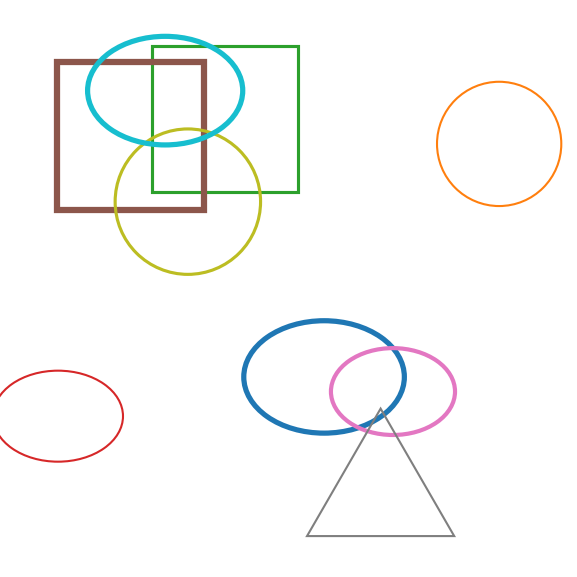[{"shape": "oval", "thickness": 2.5, "radius": 0.7, "center": [0.561, 0.346]}, {"shape": "circle", "thickness": 1, "radius": 0.54, "center": [0.864, 0.75]}, {"shape": "square", "thickness": 1.5, "radius": 0.63, "center": [0.389, 0.793]}, {"shape": "oval", "thickness": 1, "radius": 0.56, "center": [0.1, 0.278]}, {"shape": "square", "thickness": 3, "radius": 0.64, "center": [0.226, 0.763]}, {"shape": "oval", "thickness": 2, "radius": 0.54, "center": [0.68, 0.321]}, {"shape": "triangle", "thickness": 1, "radius": 0.74, "center": [0.659, 0.144]}, {"shape": "circle", "thickness": 1.5, "radius": 0.63, "center": [0.325, 0.65]}, {"shape": "oval", "thickness": 2.5, "radius": 0.67, "center": [0.286, 0.842]}]